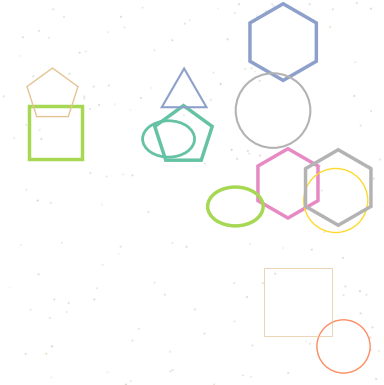[{"shape": "oval", "thickness": 2, "radius": 0.34, "center": [0.438, 0.639]}, {"shape": "pentagon", "thickness": 2.5, "radius": 0.39, "center": [0.477, 0.647]}, {"shape": "circle", "thickness": 1, "radius": 0.35, "center": [0.892, 0.1]}, {"shape": "triangle", "thickness": 1.5, "radius": 0.34, "center": [0.478, 0.755]}, {"shape": "hexagon", "thickness": 2.5, "radius": 0.5, "center": [0.735, 0.891]}, {"shape": "hexagon", "thickness": 2.5, "radius": 0.45, "center": [0.748, 0.524]}, {"shape": "oval", "thickness": 2.5, "radius": 0.36, "center": [0.611, 0.464]}, {"shape": "square", "thickness": 2.5, "radius": 0.35, "center": [0.145, 0.655]}, {"shape": "circle", "thickness": 1, "radius": 0.42, "center": [0.872, 0.479]}, {"shape": "pentagon", "thickness": 1, "radius": 0.35, "center": [0.136, 0.754]}, {"shape": "square", "thickness": 0.5, "radius": 0.44, "center": [0.775, 0.216]}, {"shape": "hexagon", "thickness": 2.5, "radius": 0.49, "center": [0.879, 0.513]}, {"shape": "circle", "thickness": 1.5, "radius": 0.48, "center": [0.709, 0.713]}]